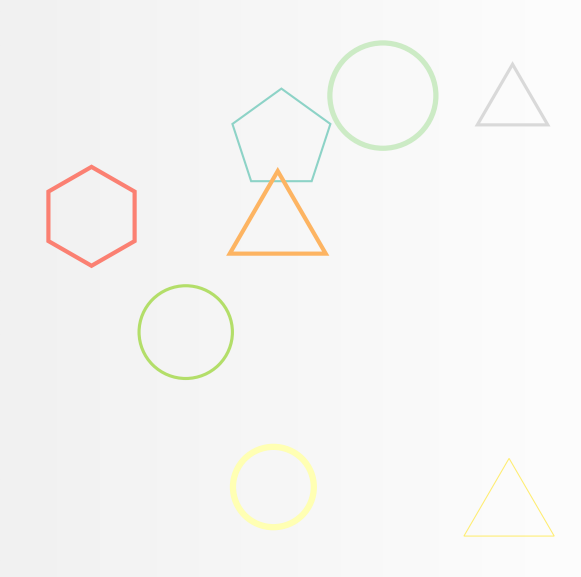[{"shape": "pentagon", "thickness": 1, "radius": 0.44, "center": [0.484, 0.757]}, {"shape": "circle", "thickness": 3, "radius": 0.35, "center": [0.47, 0.156]}, {"shape": "hexagon", "thickness": 2, "radius": 0.43, "center": [0.157, 0.625]}, {"shape": "triangle", "thickness": 2, "radius": 0.48, "center": [0.478, 0.608]}, {"shape": "circle", "thickness": 1.5, "radius": 0.4, "center": [0.32, 0.424]}, {"shape": "triangle", "thickness": 1.5, "radius": 0.35, "center": [0.882, 0.818]}, {"shape": "circle", "thickness": 2.5, "radius": 0.46, "center": [0.659, 0.834]}, {"shape": "triangle", "thickness": 0.5, "radius": 0.45, "center": [0.876, 0.116]}]